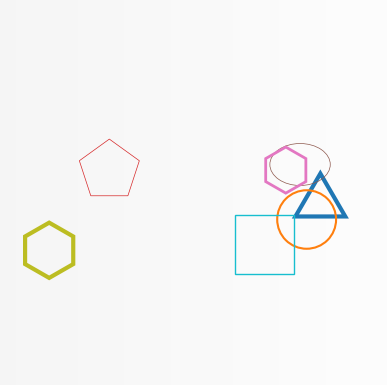[{"shape": "triangle", "thickness": 3, "radius": 0.37, "center": [0.827, 0.475]}, {"shape": "circle", "thickness": 1.5, "radius": 0.38, "center": [0.791, 0.43]}, {"shape": "pentagon", "thickness": 0.5, "radius": 0.41, "center": [0.282, 0.557]}, {"shape": "oval", "thickness": 0.5, "radius": 0.39, "center": [0.774, 0.573]}, {"shape": "hexagon", "thickness": 2, "radius": 0.3, "center": [0.737, 0.558]}, {"shape": "hexagon", "thickness": 3, "radius": 0.36, "center": [0.127, 0.35]}, {"shape": "square", "thickness": 1, "radius": 0.38, "center": [0.683, 0.365]}]